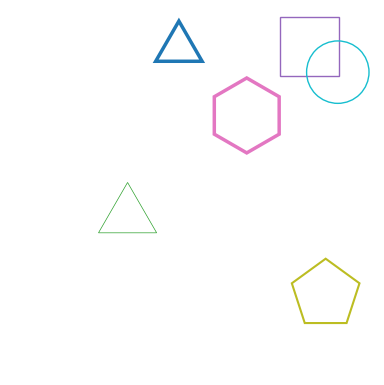[{"shape": "triangle", "thickness": 2.5, "radius": 0.35, "center": [0.465, 0.876]}, {"shape": "triangle", "thickness": 0.5, "radius": 0.44, "center": [0.331, 0.439]}, {"shape": "square", "thickness": 1, "radius": 0.39, "center": [0.803, 0.879]}, {"shape": "hexagon", "thickness": 2.5, "radius": 0.49, "center": [0.641, 0.7]}, {"shape": "pentagon", "thickness": 1.5, "radius": 0.46, "center": [0.846, 0.236]}, {"shape": "circle", "thickness": 1, "radius": 0.41, "center": [0.877, 0.813]}]